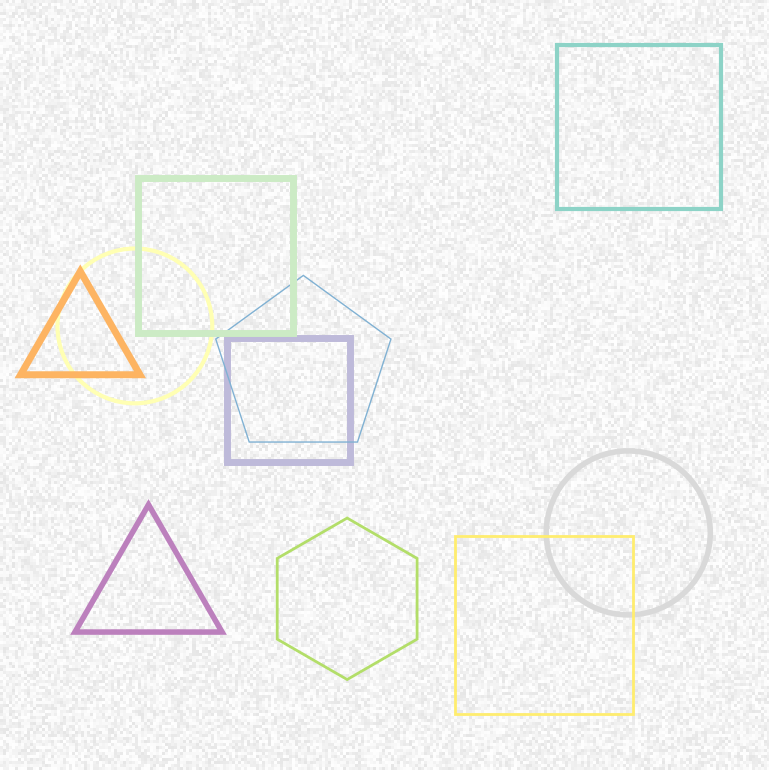[{"shape": "square", "thickness": 1.5, "radius": 0.53, "center": [0.83, 0.835]}, {"shape": "circle", "thickness": 1.5, "radius": 0.5, "center": [0.175, 0.577]}, {"shape": "square", "thickness": 2.5, "radius": 0.4, "center": [0.374, 0.481]}, {"shape": "pentagon", "thickness": 0.5, "radius": 0.6, "center": [0.394, 0.523]}, {"shape": "triangle", "thickness": 2.5, "radius": 0.45, "center": [0.104, 0.558]}, {"shape": "hexagon", "thickness": 1, "radius": 0.52, "center": [0.451, 0.222]}, {"shape": "circle", "thickness": 2, "radius": 0.53, "center": [0.816, 0.308]}, {"shape": "triangle", "thickness": 2, "radius": 0.55, "center": [0.193, 0.234]}, {"shape": "square", "thickness": 2.5, "radius": 0.5, "center": [0.28, 0.668]}, {"shape": "square", "thickness": 1, "radius": 0.58, "center": [0.707, 0.188]}]